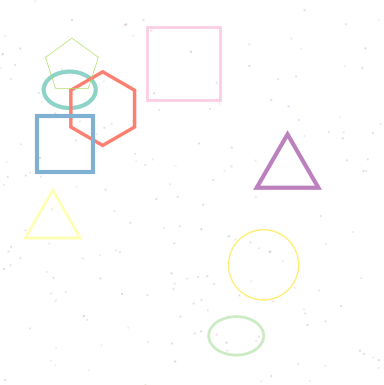[{"shape": "oval", "thickness": 3, "radius": 0.34, "center": [0.181, 0.767]}, {"shape": "triangle", "thickness": 2, "radius": 0.41, "center": [0.137, 0.423]}, {"shape": "hexagon", "thickness": 2.5, "radius": 0.48, "center": [0.267, 0.718]}, {"shape": "square", "thickness": 3, "radius": 0.36, "center": [0.169, 0.626]}, {"shape": "pentagon", "thickness": 0.5, "radius": 0.36, "center": [0.187, 0.829]}, {"shape": "square", "thickness": 2, "radius": 0.47, "center": [0.476, 0.836]}, {"shape": "triangle", "thickness": 3, "radius": 0.46, "center": [0.747, 0.559]}, {"shape": "oval", "thickness": 2, "radius": 0.36, "center": [0.614, 0.128]}, {"shape": "circle", "thickness": 1, "radius": 0.46, "center": [0.685, 0.312]}]